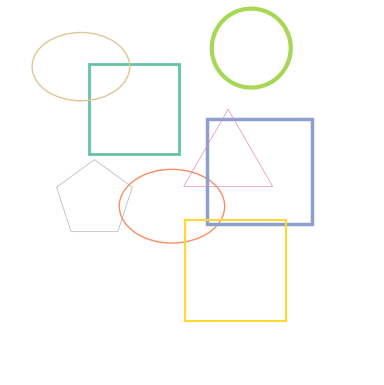[{"shape": "square", "thickness": 2, "radius": 0.59, "center": [0.349, 0.717]}, {"shape": "oval", "thickness": 1, "radius": 0.68, "center": [0.447, 0.464]}, {"shape": "square", "thickness": 2.5, "radius": 0.68, "center": [0.675, 0.555]}, {"shape": "triangle", "thickness": 0.5, "radius": 0.67, "center": [0.593, 0.583]}, {"shape": "circle", "thickness": 3, "radius": 0.51, "center": [0.653, 0.875]}, {"shape": "square", "thickness": 1.5, "radius": 0.65, "center": [0.611, 0.297]}, {"shape": "oval", "thickness": 1, "radius": 0.63, "center": [0.21, 0.827]}, {"shape": "pentagon", "thickness": 0.5, "radius": 0.52, "center": [0.245, 0.482]}]